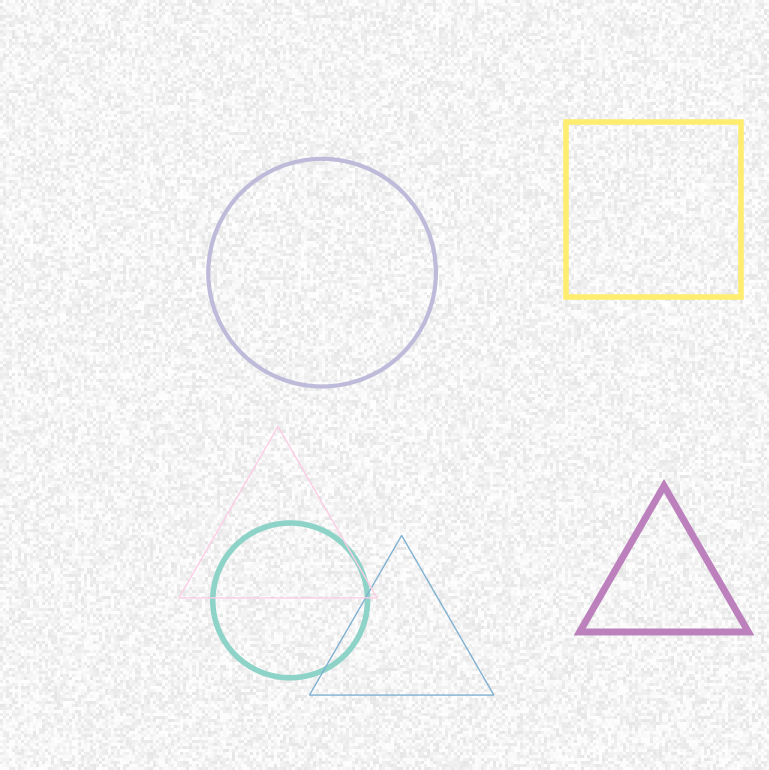[{"shape": "circle", "thickness": 2, "radius": 0.5, "center": [0.377, 0.22]}, {"shape": "circle", "thickness": 1.5, "radius": 0.74, "center": [0.418, 0.646]}, {"shape": "triangle", "thickness": 0.5, "radius": 0.69, "center": [0.522, 0.166]}, {"shape": "triangle", "thickness": 0.5, "radius": 0.74, "center": [0.361, 0.298]}, {"shape": "triangle", "thickness": 2.5, "radius": 0.63, "center": [0.862, 0.243]}, {"shape": "square", "thickness": 2, "radius": 0.57, "center": [0.849, 0.727]}]